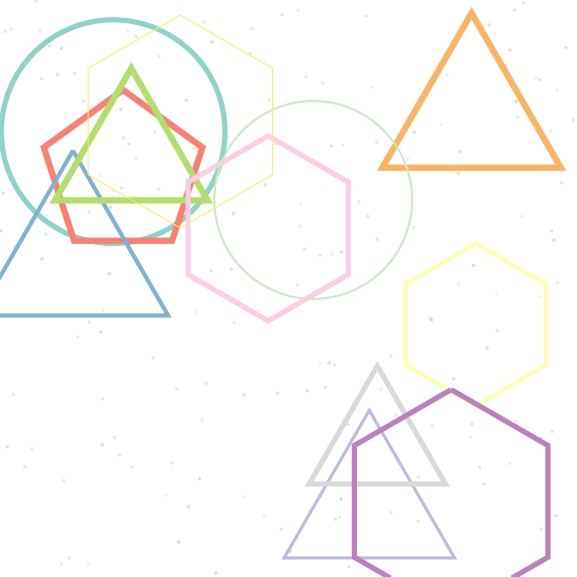[{"shape": "circle", "thickness": 2.5, "radius": 0.97, "center": [0.196, 0.771]}, {"shape": "hexagon", "thickness": 2, "radius": 0.7, "center": [0.824, 0.437]}, {"shape": "triangle", "thickness": 1.5, "radius": 0.85, "center": [0.64, 0.118]}, {"shape": "pentagon", "thickness": 3, "radius": 0.72, "center": [0.213, 0.699]}, {"shape": "triangle", "thickness": 2, "radius": 0.95, "center": [0.126, 0.548]}, {"shape": "triangle", "thickness": 3, "radius": 0.89, "center": [0.817, 0.798]}, {"shape": "triangle", "thickness": 3, "radius": 0.76, "center": [0.227, 0.728]}, {"shape": "hexagon", "thickness": 2.5, "radius": 0.8, "center": [0.464, 0.604]}, {"shape": "triangle", "thickness": 2.5, "radius": 0.68, "center": [0.653, 0.229]}, {"shape": "hexagon", "thickness": 2.5, "radius": 0.97, "center": [0.781, 0.131]}, {"shape": "circle", "thickness": 1, "radius": 0.86, "center": [0.542, 0.653]}, {"shape": "hexagon", "thickness": 0.5, "radius": 0.92, "center": [0.312, 0.789]}]